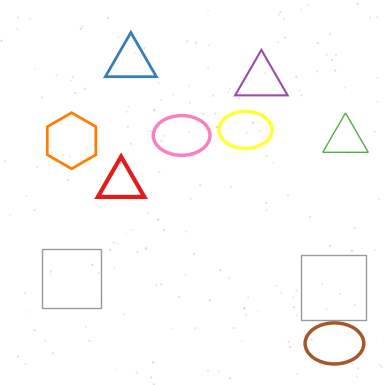[{"shape": "triangle", "thickness": 3, "radius": 0.35, "center": [0.315, 0.523]}, {"shape": "triangle", "thickness": 2, "radius": 0.38, "center": [0.34, 0.839]}, {"shape": "triangle", "thickness": 1, "radius": 0.34, "center": [0.897, 0.638]}, {"shape": "triangle", "thickness": 1.5, "radius": 0.39, "center": [0.679, 0.792]}, {"shape": "hexagon", "thickness": 2, "radius": 0.36, "center": [0.186, 0.634]}, {"shape": "oval", "thickness": 2.5, "radius": 0.34, "center": [0.638, 0.662]}, {"shape": "oval", "thickness": 2.5, "radius": 0.38, "center": [0.869, 0.108]}, {"shape": "oval", "thickness": 2.5, "radius": 0.37, "center": [0.472, 0.648]}, {"shape": "square", "thickness": 1, "radius": 0.39, "center": [0.185, 0.277]}, {"shape": "square", "thickness": 1, "radius": 0.42, "center": [0.867, 0.253]}]